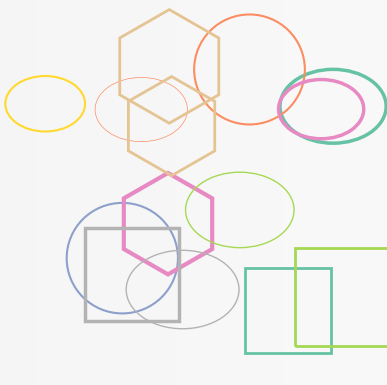[{"shape": "square", "thickness": 2, "radius": 0.55, "center": [0.743, 0.194]}, {"shape": "oval", "thickness": 2.5, "radius": 0.68, "center": [0.86, 0.724]}, {"shape": "oval", "thickness": 0.5, "radius": 0.6, "center": [0.365, 0.715]}, {"shape": "circle", "thickness": 1.5, "radius": 0.71, "center": [0.644, 0.82]}, {"shape": "circle", "thickness": 1.5, "radius": 0.72, "center": [0.316, 0.329]}, {"shape": "hexagon", "thickness": 3, "radius": 0.66, "center": [0.434, 0.419]}, {"shape": "oval", "thickness": 2.5, "radius": 0.55, "center": [0.829, 0.717]}, {"shape": "square", "thickness": 2, "radius": 0.64, "center": [0.888, 0.229]}, {"shape": "oval", "thickness": 1, "radius": 0.7, "center": [0.619, 0.455]}, {"shape": "oval", "thickness": 1.5, "radius": 0.51, "center": [0.117, 0.731]}, {"shape": "hexagon", "thickness": 2, "radius": 0.64, "center": [0.443, 0.672]}, {"shape": "hexagon", "thickness": 2, "radius": 0.74, "center": [0.437, 0.828]}, {"shape": "oval", "thickness": 1, "radius": 0.73, "center": [0.471, 0.248]}, {"shape": "square", "thickness": 2.5, "radius": 0.6, "center": [0.34, 0.287]}]